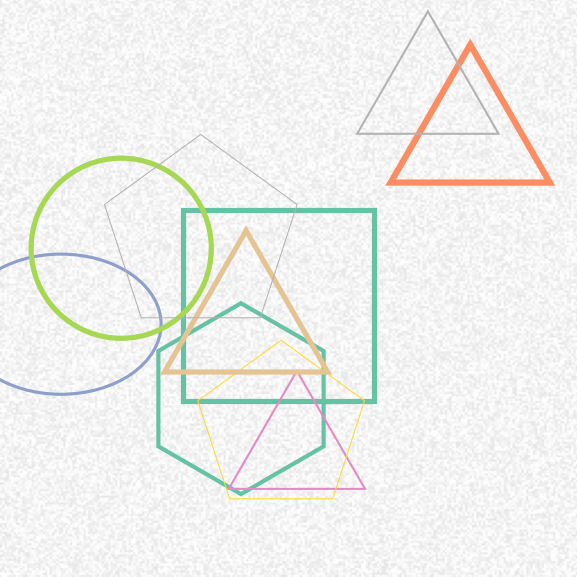[{"shape": "hexagon", "thickness": 2, "radius": 0.83, "center": [0.417, 0.309]}, {"shape": "square", "thickness": 2.5, "radius": 0.83, "center": [0.482, 0.47]}, {"shape": "triangle", "thickness": 3, "radius": 0.8, "center": [0.814, 0.763]}, {"shape": "oval", "thickness": 1.5, "radius": 0.87, "center": [0.106, 0.438]}, {"shape": "triangle", "thickness": 1, "radius": 0.68, "center": [0.514, 0.221]}, {"shape": "circle", "thickness": 2.5, "radius": 0.78, "center": [0.21, 0.569]}, {"shape": "pentagon", "thickness": 0.5, "radius": 0.76, "center": [0.487, 0.258]}, {"shape": "triangle", "thickness": 2.5, "radius": 0.82, "center": [0.426, 0.437]}, {"shape": "pentagon", "thickness": 0.5, "radius": 0.88, "center": [0.348, 0.591]}, {"shape": "triangle", "thickness": 1, "radius": 0.71, "center": [0.741, 0.838]}]